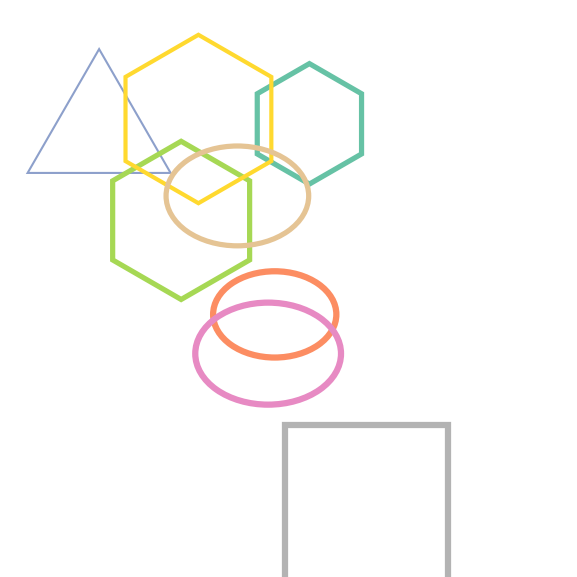[{"shape": "hexagon", "thickness": 2.5, "radius": 0.52, "center": [0.536, 0.785]}, {"shape": "oval", "thickness": 3, "radius": 0.53, "center": [0.476, 0.455]}, {"shape": "triangle", "thickness": 1, "radius": 0.71, "center": [0.172, 0.771]}, {"shape": "oval", "thickness": 3, "radius": 0.63, "center": [0.464, 0.387]}, {"shape": "hexagon", "thickness": 2.5, "radius": 0.68, "center": [0.314, 0.618]}, {"shape": "hexagon", "thickness": 2, "radius": 0.73, "center": [0.344, 0.793]}, {"shape": "oval", "thickness": 2.5, "radius": 0.62, "center": [0.411, 0.66]}, {"shape": "square", "thickness": 3, "radius": 0.71, "center": [0.634, 0.122]}]